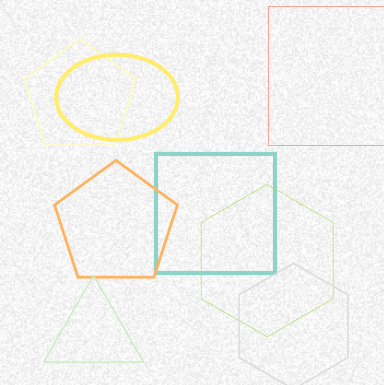[{"shape": "square", "thickness": 3, "radius": 0.78, "center": [0.56, 0.446]}, {"shape": "pentagon", "thickness": 1, "radius": 0.76, "center": [0.208, 0.746]}, {"shape": "square", "thickness": 0.5, "radius": 0.9, "center": [0.876, 0.804]}, {"shape": "pentagon", "thickness": 2, "radius": 0.84, "center": [0.301, 0.416]}, {"shape": "hexagon", "thickness": 0.5, "radius": 0.99, "center": [0.694, 0.323]}, {"shape": "hexagon", "thickness": 1, "radius": 0.82, "center": [0.762, 0.153]}, {"shape": "triangle", "thickness": 1, "radius": 0.75, "center": [0.243, 0.134]}, {"shape": "oval", "thickness": 3, "radius": 0.79, "center": [0.304, 0.747]}]